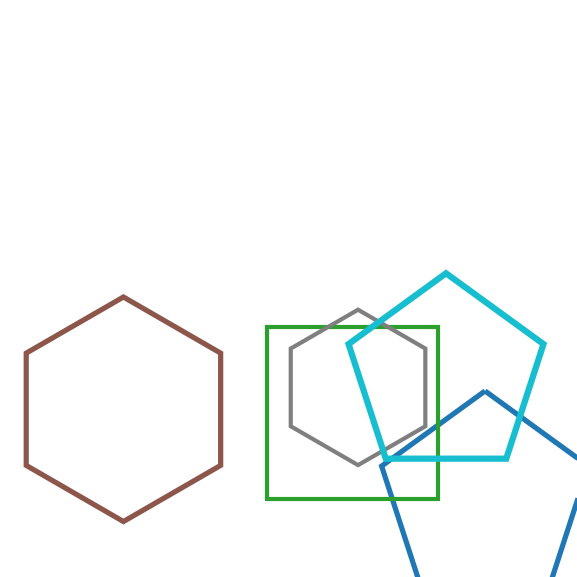[{"shape": "pentagon", "thickness": 2.5, "radius": 0.94, "center": [0.84, 0.134]}, {"shape": "square", "thickness": 2, "radius": 0.74, "center": [0.61, 0.284]}, {"shape": "hexagon", "thickness": 2.5, "radius": 0.97, "center": [0.214, 0.29]}, {"shape": "hexagon", "thickness": 2, "radius": 0.67, "center": [0.62, 0.328]}, {"shape": "pentagon", "thickness": 3, "radius": 0.89, "center": [0.772, 0.348]}]